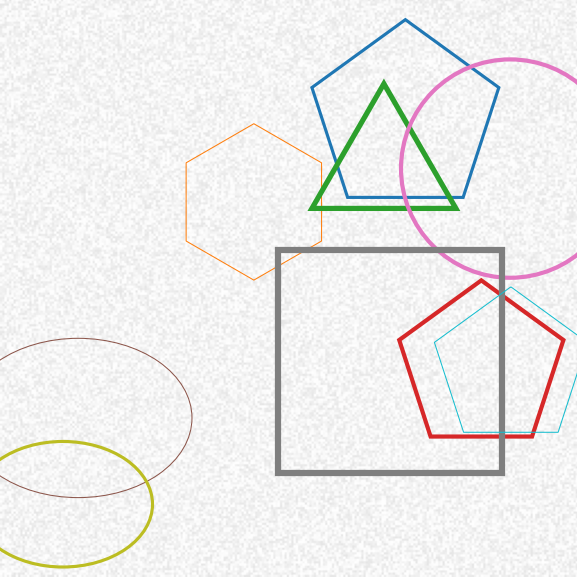[{"shape": "pentagon", "thickness": 1.5, "radius": 0.85, "center": [0.702, 0.795]}, {"shape": "hexagon", "thickness": 0.5, "radius": 0.68, "center": [0.44, 0.649]}, {"shape": "triangle", "thickness": 2.5, "radius": 0.72, "center": [0.665, 0.71]}, {"shape": "pentagon", "thickness": 2, "radius": 0.75, "center": [0.833, 0.364]}, {"shape": "oval", "thickness": 0.5, "radius": 0.99, "center": [0.135, 0.275]}, {"shape": "circle", "thickness": 2, "radius": 0.95, "center": [0.883, 0.707]}, {"shape": "square", "thickness": 3, "radius": 0.97, "center": [0.676, 0.373]}, {"shape": "oval", "thickness": 1.5, "radius": 0.78, "center": [0.109, 0.126]}, {"shape": "pentagon", "thickness": 0.5, "radius": 0.7, "center": [0.885, 0.363]}]